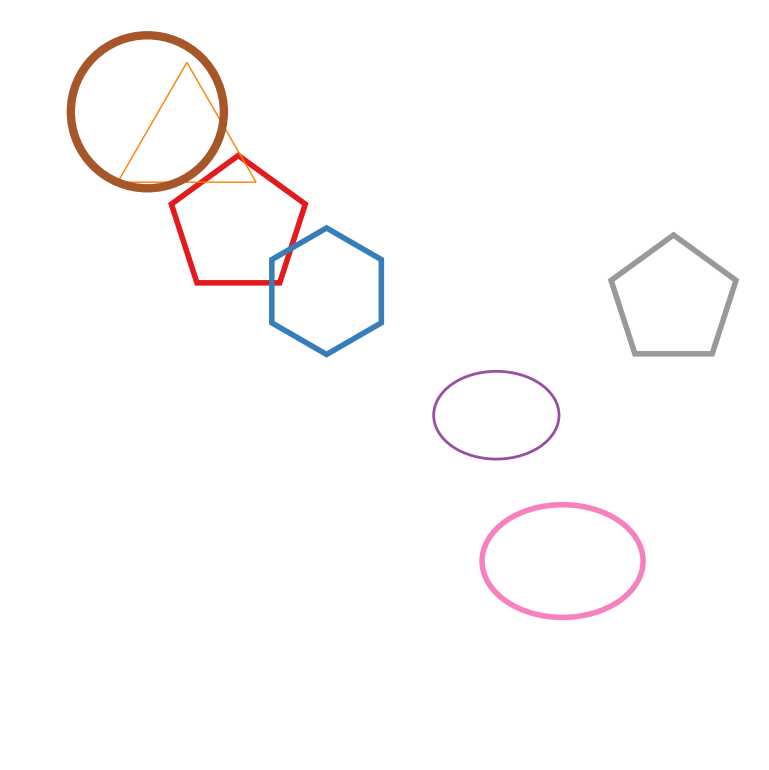[{"shape": "pentagon", "thickness": 2, "radius": 0.46, "center": [0.31, 0.707]}, {"shape": "hexagon", "thickness": 2, "radius": 0.41, "center": [0.424, 0.622]}, {"shape": "oval", "thickness": 1, "radius": 0.41, "center": [0.645, 0.461]}, {"shape": "triangle", "thickness": 0.5, "radius": 0.52, "center": [0.243, 0.815]}, {"shape": "circle", "thickness": 3, "radius": 0.5, "center": [0.191, 0.855]}, {"shape": "oval", "thickness": 2, "radius": 0.52, "center": [0.731, 0.271]}, {"shape": "pentagon", "thickness": 2, "radius": 0.43, "center": [0.875, 0.61]}]